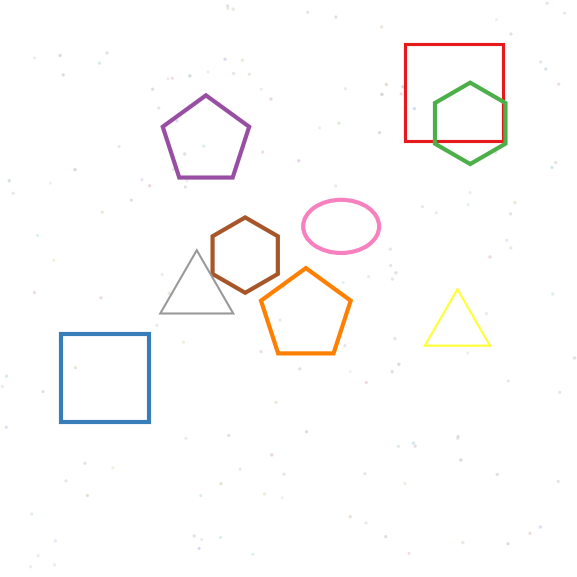[{"shape": "square", "thickness": 1.5, "radius": 0.42, "center": [0.786, 0.839]}, {"shape": "square", "thickness": 2, "radius": 0.38, "center": [0.182, 0.345]}, {"shape": "hexagon", "thickness": 2, "radius": 0.35, "center": [0.814, 0.786]}, {"shape": "pentagon", "thickness": 2, "radius": 0.39, "center": [0.357, 0.755]}, {"shape": "pentagon", "thickness": 2, "radius": 0.41, "center": [0.53, 0.453]}, {"shape": "triangle", "thickness": 1, "radius": 0.33, "center": [0.792, 0.433]}, {"shape": "hexagon", "thickness": 2, "radius": 0.33, "center": [0.425, 0.557]}, {"shape": "oval", "thickness": 2, "radius": 0.33, "center": [0.591, 0.607]}, {"shape": "triangle", "thickness": 1, "radius": 0.36, "center": [0.341, 0.493]}]